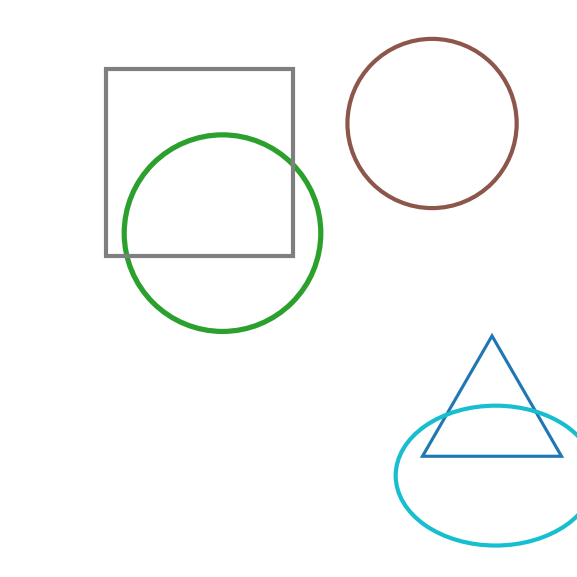[{"shape": "triangle", "thickness": 1.5, "radius": 0.69, "center": [0.852, 0.279]}, {"shape": "circle", "thickness": 2.5, "radius": 0.85, "center": [0.385, 0.595]}, {"shape": "circle", "thickness": 2, "radius": 0.73, "center": [0.748, 0.785]}, {"shape": "square", "thickness": 2, "radius": 0.81, "center": [0.346, 0.718]}, {"shape": "oval", "thickness": 2, "radius": 0.86, "center": [0.858, 0.176]}]